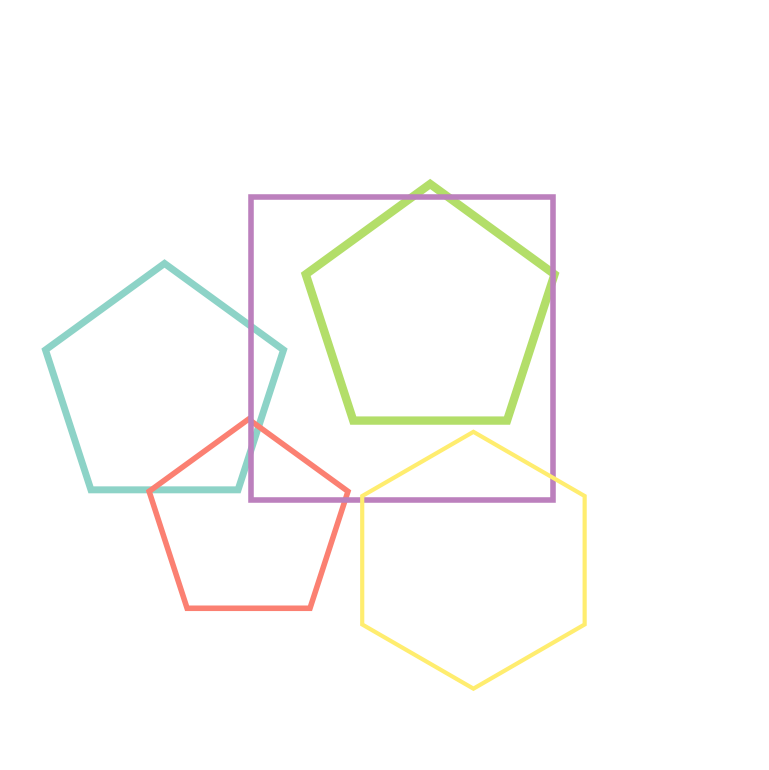[{"shape": "pentagon", "thickness": 2.5, "radius": 0.81, "center": [0.214, 0.495]}, {"shape": "pentagon", "thickness": 2, "radius": 0.68, "center": [0.323, 0.32]}, {"shape": "pentagon", "thickness": 3, "radius": 0.85, "center": [0.559, 0.591]}, {"shape": "square", "thickness": 2, "radius": 0.98, "center": [0.522, 0.547]}, {"shape": "hexagon", "thickness": 1.5, "radius": 0.83, "center": [0.615, 0.272]}]